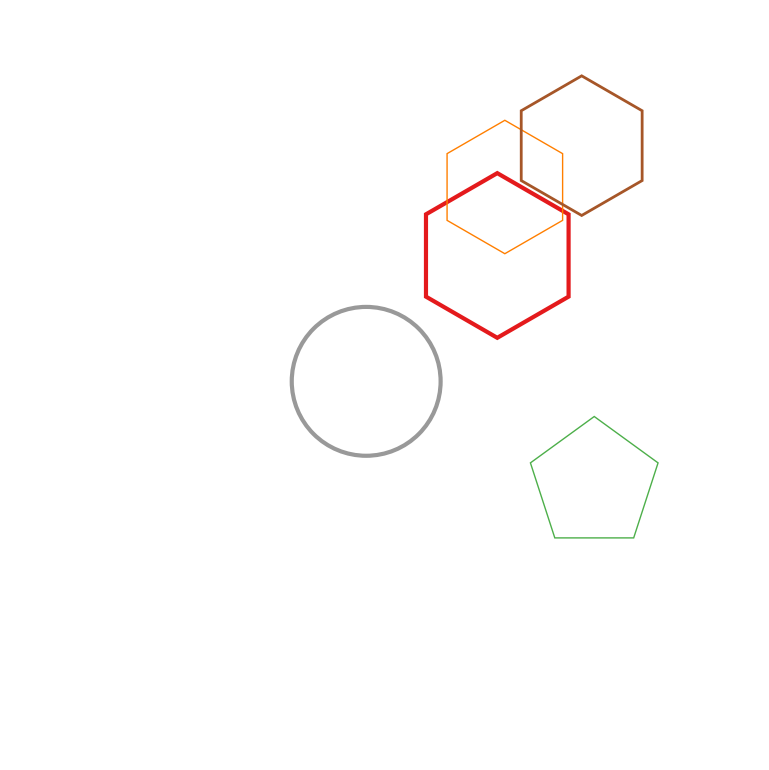[{"shape": "hexagon", "thickness": 1.5, "radius": 0.53, "center": [0.646, 0.668]}, {"shape": "pentagon", "thickness": 0.5, "radius": 0.44, "center": [0.772, 0.372]}, {"shape": "hexagon", "thickness": 0.5, "radius": 0.43, "center": [0.656, 0.757]}, {"shape": "hexagon", "thickness": 1, "radius": 0.45, "center": [0.755, 0.811]}, {"shape": "circle", "thickness": 1.5, "radius": 0.48, "center": [0.476, 0.505]}]